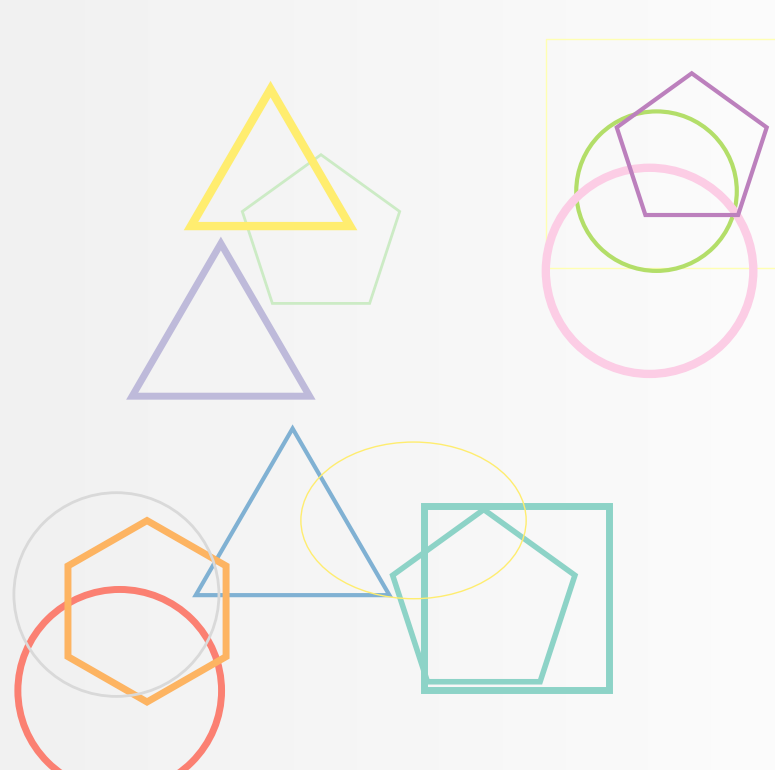[{"shape": "square", "thickness": 2.5, "radius": 0.6, "center": [0.667, 0.223]}, {"shape": "pentagon", "thickness": 2, "radius": 0.62, "center": [0.624, 0.215]}, {"shape": "square", "thickness": 0.5, "radius": 0.75, "center": [0.853, 0.8]}, {"shape": "triangle", "thickness": 2.5, "radius": 0.66, "center": [0.285, 0.552]}, {"shape": "circle", "thickness": 2.5, "radius": 0.66, "center": [0.154, 0.103]}, {"shape": "triangle", "thickness": 1.5, "radius": 0.72, "center": [0.378, 0.299]}, {"shape": "hexagon", "thickness": 2.5, "radius": 0.59, "center": [0.19, 0.206]}, {"shape": "circle", "thickness": 1.5, "radius": 0.52, "center": [0.847, 0.752]}, {"shape": "circle", "thickness": 3, "radius": 0.67, "center": [0.838, 0.648]}, {"shape": "circle", "thickness": 1, "radius": 0.66, "center": [0.15, 0.228]}, {"shape": "pentagon", "thickness": 1.5, "radius": 0.51, "center": [0.893, 0.803]}, {"shape": "pentagon", "thickness": 1, "radius": 0.53, "center": [0.414, 0.692]}, {"shape": "triangle", "thickness": 3, "radius": 0.59, "center": [0.349, 0.766]}, {"shape": "oval", "thickness": 0.5, "radius": 0.73, "center": [0.534, 0.324]}]